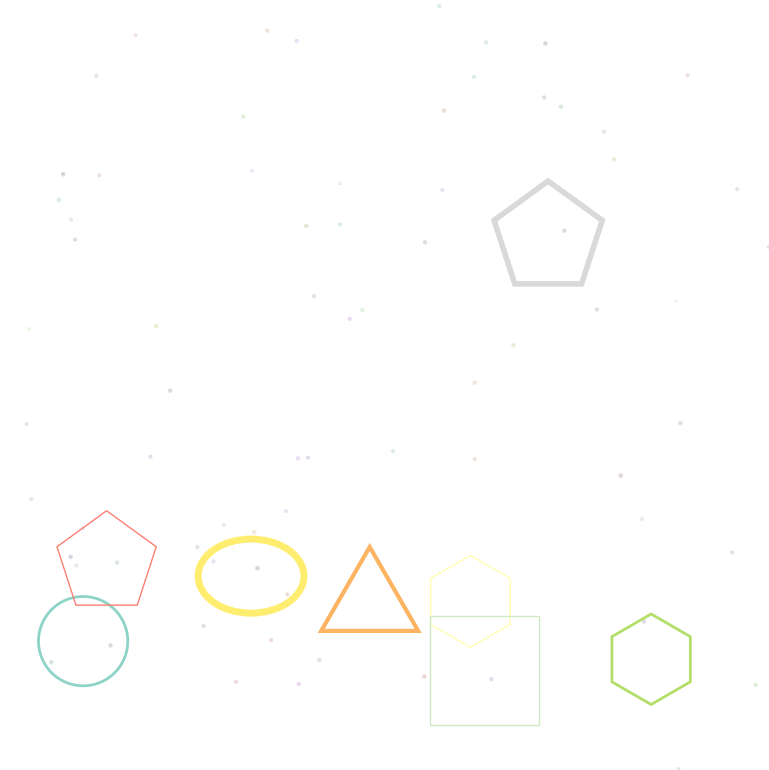[{"shape": "circle", "thickness": 1, "radius": 0.29, "center": [0.108, 0.167]}, {"shape": "hexagon", "thickness": 0.5, "radius": 0.3, "center": [0.611, 0.219]}, {"shape": "pentagon", "thickness": 0.5, "radius": 0.34, "center": [0.138, 0.269]}, {"shape": "triangle", "thickness": 1.5, "radius": 0.36, "center": [0.48, 0.217]}, {"shape": "hexagon", "thickness": 1, "radius": 0.29, "center": [0.846, 0.144]}, {"shape": "pentagon", "thickness": 2, "radius": 0.37, "center": [0.712, 0.691]}, {"shape": "square", "thickness": 0.5, "radius": 0.35, "center": [0.63, 0.129]}, {"shape": "oval", "thickness": 2.5, "radius": 0.34, "center": [0.326, 0.252]}]